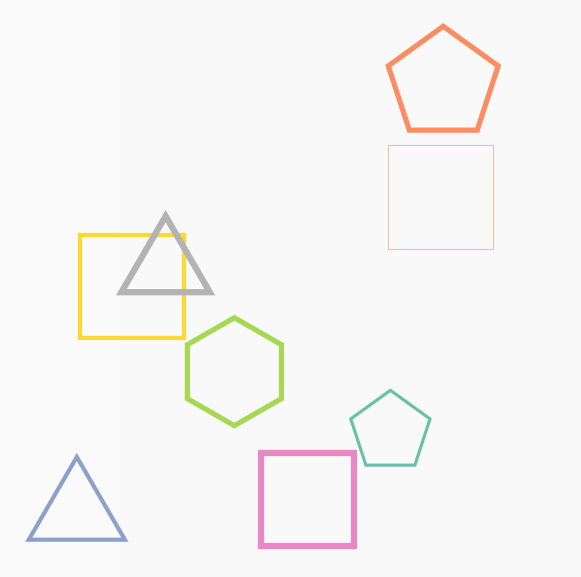[{"shape": "pentagon", "thickness": 1.5, "radius": 0.36, "center": [0.672, 0.252]}, {"shape": "pentagon", "thickness": 2.5, "radius": 0.5, "center": [0.763, 0.854]}, {"shape": "triangle", "thickness": 2, "radius": 0.48, "center": [0.132, 0.112]}, {"shape": "square", "thickness": 3, "radius": 0.4, "center": [0.529, 0.134]}, {"shape": "hexagon", "thickness": 2.5, "radius": 0.47, "center": [0.403, 0.356]}, {"shape": "square", "thickness": 2, "radius": 0.45, "center": [0.227, 0.504]}, {"shape": "square", "thickness": 0.5, "radius": 0.45, "center": [0.758, 0.658]}, {"shape": "triangle", "thickness": 3, "radius": 0.44, "center": [0.285, 0.537]}]